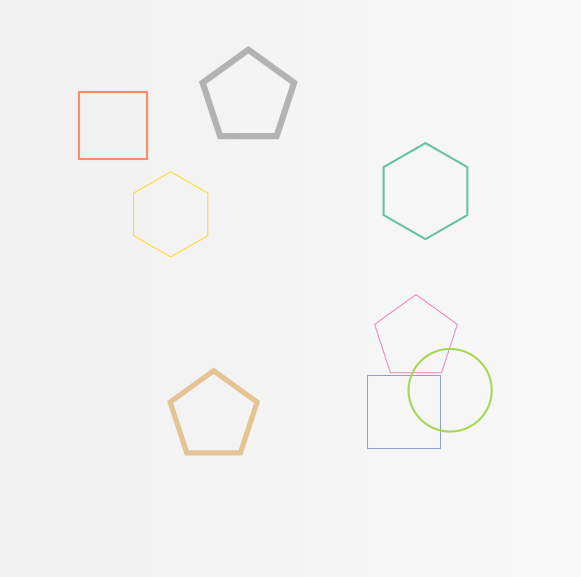[{"shape": "hexagon", "thickness": 1, "radius": 0.42, "center": [0.732, 0.668]}, {"shape": "square", "thickness": 1, "radius": 0.29, "center": [0.194, 0.781]}, {"shape": "square", "thickness": 0.5, "radius": 0.32, "center": [0.694, 0.287]}, {"shape": "pentagon", "thickness": 0.5, "radius": 0.37, "center": [0.716, 0.414]}, {"shape": "circle", "thickness": 1, "radius": 0.36, "center": [0.774, 0.323]}, {"shape": "hexagon", "thickness": 0.5, "radius": 0.37, "center": [0.294, 0.628]}, {"shape": "pentagon", "thickness": 2.5, "radius": 0.39, "center": [0.368, 0.279]}, {"shape": "pentagon", "thickness": 3, "radius": 0.41, "center": [0.427, 0.83]}]